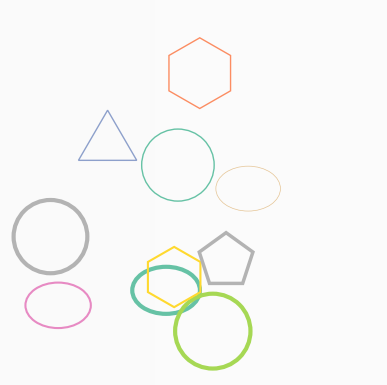[{"shape": "circle", "thickness": 1, "radius": 0.47, "center": [0.459, 0.571]}, {"shape": "oval", "thickness": 3, "radius": 0.44, "center": [0.429, 0.246]}, {"shape": "hexagon", "thickness": 1, "radius": 0.46, "center": [0.515, 0.81]}, {"shape": "triangle", "thickness": 1, "radius": 0.43, "center": [0.278, 0.627]}, {"shape": "oval", "thickness": 1.5, "radius": 0.42, "center": [0.15, 0.207]}, {"shape": "circle", "thickness": 3, "radius": 0.49, "center": [0.549, 0.14]}, {"shape": "hexagon", "thickness": 1.5, "radius": 0.39, "center": [0.449, 0.28]}, {"shape": "oval", "thickness": 0.5, "radius": 0.42, "center": [0.64, 0.51]}, {"shape": "pentagon", "thickness": 2.5, "radius": 0.36, "center": [0.583, 0.323]}, {"shape": "circle", "thickness": 3, "radius": 0.48, "center": [0.13, 0.385]}]